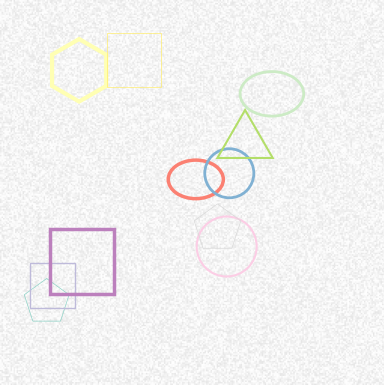[{"shape": "pentagon", "thickness": 0.5, "radius": 0.31, "center": [0.121, 0.215]}, {"shape": "hexagon", "thickness": 3, "radius": 0.41, "center": [0.205, 0.817]}, {"shape": "square", "thickness": 1, "radius": 0.29, "center": [0.136, 0.258]}, {"shape": "oval", "thickness": 2.5, "radius": 0.36, "center": [0.509, 0.534]}, {"shape": "circle", "thickness": 2, "radius": 0.32, "center": [0.596, 0.55]}, {"shape": "triangle", "thickness": 1.5, "radius": 0.42, "center": [0.637, 0.631]}, {"shape": "circle", "thickness": 1.5, "radius": 0.39, "center": [0.589, 0.36]}, {"shape": "pentagon", "thickness": 0.5, "radius": 0.32, "center": [0.565, 0.407]}, {"shape": "square", "thickness": 2.5, "radius": 0.42, "center": [0.213, 0.321]}, {"shape": "oval", "thickness": 2, "radius": 0.41, "center": [0.706, 0.756]}, {"shape": "square", "thickness": 0.5, "radius": 0.35, "center": [0.348, 0.844]}]